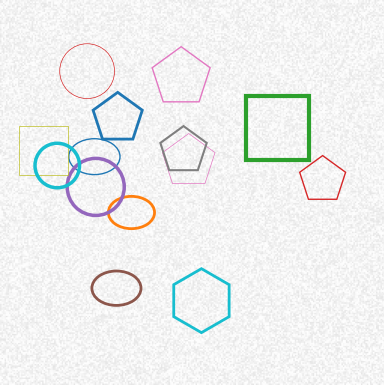[{"shape": "oval", "thickness": 1, "radius": 0.33, "center": [0.245, 0.593]}, {"shape": "pentagon", "thickness": 2, "radius": 0.34, "center": [0.306, 0.693]}, {"shape": "oval", "thickness": 2, "radius": 0.3, "center": [0.341, 0.448]}, {"shape": "square", "thickness": 3, "radius": 0.41, "center": [0.72, 0.668]}, {"shape": "pentagon", "thickness": 1, "radius": 0.31, "center": [0.838, 0.533]}, {"shape": "circle", "thickness": 0.5, "radius": 0.36, "center": [0.226, 0.815]}, {"shape": "circle", "thickness": 2.5, "radius": 0.37, "center": [0.249, 0.515]}, {"shape": "oval", "thickness": 2, "radius": 0.32, "center": [0.302, 0.251]}, {"shape": "pentagon", "thickness": 1, "radius": 0.4, "center": [0.471, 0.8]}, {"shape": "pentagon", "thickness": 0.5, "radius": 0.36, "center": [0.49, 0.581]}, {"shape": "pentagon", "thickness": 1.5, "radius": 0.32, "center": [0.477, 0.609]}, {"shape": "square", "thickness": 0.5, "radius": 0.32, "center": [0.113, 0.609]}, {"shape": "circle", "thickness": 2.5, "radius": 0.29, "center": [0.149, 0.57]}, {"shape": "hexagon", "thickness": 2, "radius": 0.42, "center": [0.523, 0.219]}]